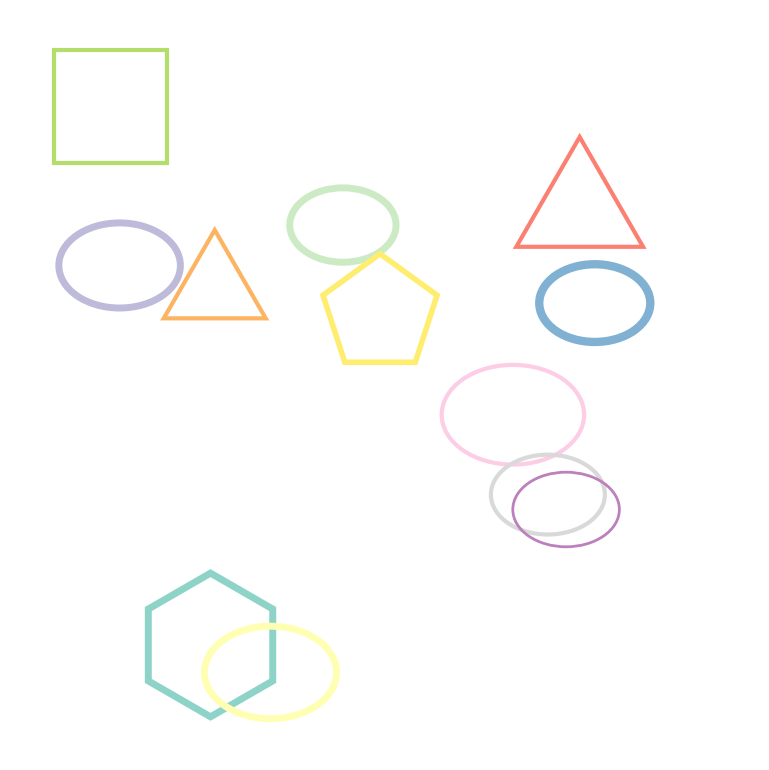[{"shape": "hexagon", "thickness": 2.5, "radius": 0.47, "center": [0.273, 0.162]}, {"shape": "oval", "thickness": 2.5, "radius": 0.43, "center": [0.351, 0.127]}, {"shape": "oval", "thickness": 2.5, "radius": 0.39, "center": [0.155, 0.655]}, {"shape": "triangle", "thickness": 1.5, "radius": 0.48, "center": [0.753, 0.727]}, {"shape": "oval", "thickness": 3, "radius": 0.36, "center": [0.772, 0.606]}, {"shape": "triangle", "thickness": 1.5, "radius": 0.38, "center": [0.279, 0.625]}, {"shape": "square", "thickness": 1.5, "radius": 0.37, "center": [0.143, 0.862]}, {"shape": "oval", "thickness": 1.5, "radius": 0.46, "center": [0.666, 0.461]}, {"shape": "oval", "thickness": 1.5, "radius": 0.37, "center": [0.712, 0.358]}, {"shape": "oval", "thickness": 1, "radius": 0.35, "center": [0.735, 0.338]}, {"shape": "oval", "thickness": 2.5, "radius": 0.35, "center": [0.445, 0.708]}, {"shape": "pentagon", "thickness": 2, "radius": 0.39, "center": [0.494, 0.593]}]